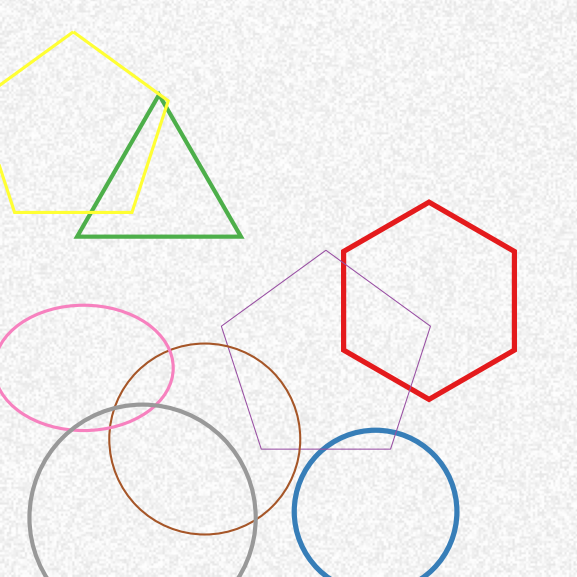[{"shape": "hexagon", "thickness": 2.5, "radius": 0.85, "center": [0.743, 0.478]}, {"shape": "circle", "thickness": 2.5, "radius": 0.7, "center": [0.65, 0.113]}, {"shape": "triangle", "thickness": 2, "radius": 0.82, "center": [0.275, 0.671]}, {"shape": "pentagon", "thickness": 0.5, "radius": 0.95, "center": [0.564, 0.375]}, {"shape": "pentagon", "thickness": 1.5, "radius": 0.86, "center": [0.127, 0.771]}, {"shape": "circle", "thickness": 1, "radius": 0.83, "center": [0.355, 0.239]}, {"shape": "oval", "thickness": 1.5, "radius": 0.78, "center": [0.145, 0.362]}, {"shape": "circle", "thickness": 2, "radius": 0.98, "center": [0.247, 0.103]}]